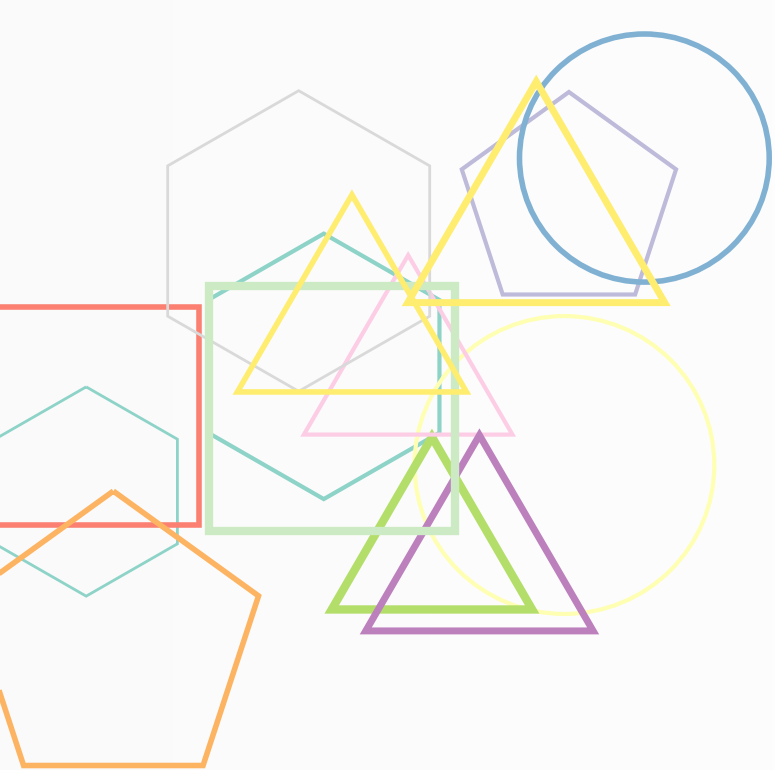[{"shape": "hexagon", "thickness": 1.5, "radius": 0.86, "center": [0.418, 0.524]}, {"shape": "hexagon", "thickness": 1, "radius": 0.68, "center": [0.111, 0.362]}, {"shape": "circle", "thickness": 1.5, "radius": 0.97, "center": [0.728, 0.396]}, {"shape": "pentagon", "thickness": 1.5, "radius": 0.73, "center": [0.734, 0.735]}, {"shape": "square", "thickness": 2, "radius": 0.71, "center": [0.116, 0.46]}, {"shape": "circle", "thickness": 2, "radius": 0.81, "center": [0.831, 0.795]}, {"shape": "pentagon", "thickness": 2, "radius": 0.98, "center": [0.146, 0.165]}, {"shape": "triangle", "thickness": 3, "radius": 0.75, "center": [0.557, 0.283]}, {"shape": "triangle", "thickness": 1.5, "radius": 0.78, "center": [0.527, 0.513]}, {"shape": "hexagon", "thickness": 1, "radius": 0.98, "center": [0.385, 0.687]}, {"shape": "triangle", "thickness": 2.5, "radius": 0.85, "center": [0.619, 0.265]}, {"shape": "square", "thickness": 3, "radius": 0.79, "center": [0.428, 0.469]}, {"shape": "triangle", "thickness": 2.5, "radius": 0.96, "center": [0.692, 0.703]}, {"shape": "triangle", "thickness": 2, "radius": 0.85, "center": [0.454, 0.576]}]